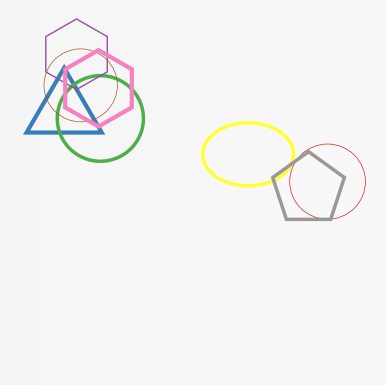[{"shape": "circle", "thickness": 0.5, "radius": 0.49, "center": [0.845, 0.528]}, {"shape": "triangle", "thickness": 3, "radius": 0.56, "center": [0.166, 0.712]}, {"shape": "circle", "thickness": 2.5, "radius": 0.56, "center": [0.259, 0.692]}, {"shape": "hexagon", "thickness": 1, "radius": 0.46, "center": [0.197, 0.859]}, {"shape": "oval", "thickness": 2.5, "radius": 0.59, "center": [0.64, 0.599]}, {"shape": "circle", "thickness": 0.5, "radius": 0.47, "center": [0.208, 0.778]}, {"shape": "hexagon", "thickness": 3, "radius": 0.5, "center": [0.254, 0.771]}, {"shape": "pentagon", "thickness": 2.5, "radius": 0.49, "center": [0.796, 0.509]}]